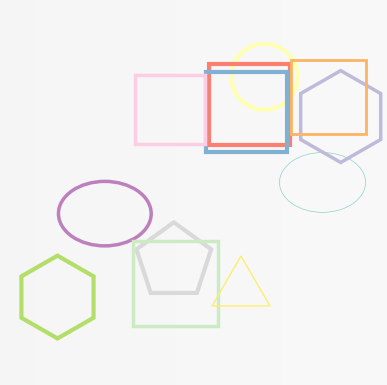[{"shape": "oval", "thickness": 0.5, "radius": 0.56, "center": [0.832, 0.526]}, {"shape": "circle", "thickness": 3, "radius": 0.43, "center": [0.682, 0.8]}, {"shape": "hexagon", "thickness": 2.5, "radius": 0.6, "center": [0.879, 0.697]}, {"shape": "square", "thickness": 3, "radius": 0.52, "center": [0.643, 0.73]}, {"shape": "square", "thickness": 3, "radius": 0.52, "center": [0.636, 0.71]}, {"shape": "square", "thickness": 2, "radius": 0.48, "center": [0.849, 0.748]}, {"shape": "hexagon", "thickness": 3, "radius": 0.54, "center": [0.148, 0.228]}, {"shape": "square", "thickness": 2.5, "radius": 0.45, "center": [0.438, 0.715]}, {"shape": "pentagon", "thickness": 3, "radius": 0.51, "center": [0.449, 0.321]}, {"shape": "oval", "thickness": 2.5, "radius": 0.6, "center": [0.27, 0.445]}, {"shape": "square", "thickness": 2.5, "radius": 0.55, "center": [0.453, 0.264]}, {"shape": "triangle", "thickness": 1, "radius": 0.43, "center": [0.622, 0.249]}]